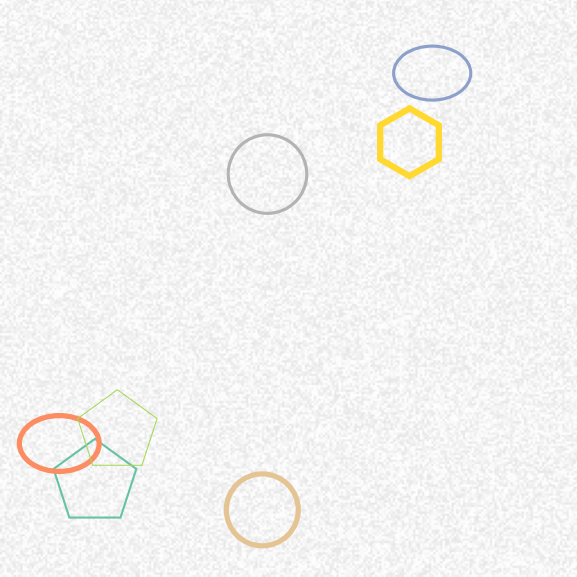[{"shape": "pentagon", "thickness": 1, "radius": 0.38, "center": [0.164, 0.164]}, {"shape": "oval", "thickness": 2.5, "radius": 0.35, "center": [0.103, 0.231]}, {"shape": "oval", "thickness": 1.5, "radius": 0.33, "center": [0.748, 0.873]}, {"shape": "pentagon", "thickness": 0.5, "radius": 0.36, "center": [0.203, 0.252]}, {"shape": "hexagon", "thickness": 3, "radius": 0.29, "center": [0.709, 0.753]}, {"shape": "circle", "thickness": 2.5, "radius": 0.31, "center": [0.454, 0.116]}, {"shape": "circle", "thickness": 1.5, "radius": 0.34, "center": [0.463, 0.698]}]